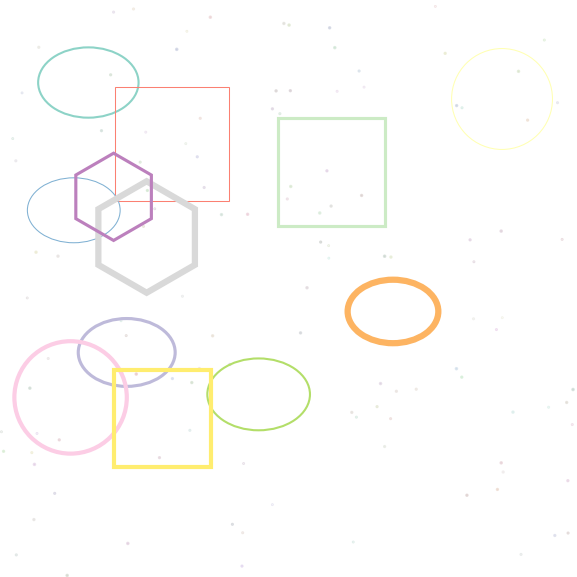[{"shape": "oval", "thickness": 1, "radius": 0.43, "center": [0.153, 0.856]}, {"shape": "circle", "thickness": 0.5, "radius": 0.44, "center": [0.869, 0.828]}, {"shape": "oval", "thickness": 1.5, "radius": 0.42, "center": [0.219, 0.389]}, {"shape": "square", "thickness": 0.5, "radius": 0.49, "center": [0.297, 0.75]}, {"shape": "oval", "thickness": 0.5, "radius": 0.4, "center": [0.128, 0.635]}, {"shape": "oval", "thickness": 3, "radius": 0.39, "center": [0.68, 0.46]}, {"shape": "oval", "thickness": 1, "radius": 0.44, "center": [0.448, 0.316]}, {"shape": "circle", "thickness": 2, "radius": 0.49, "center": [0.122, 0.311]}, {"shape": "hexagon", "thickness": 3, "radius": 0.48, "center": [0.254, 0.589]}, {"shape": "hexagon", "thickness": 1.5, "radius": 0.38, "center": [0.197, 0.658]}, {"shape": "square", "thickness": 1.5, "radius": 0.47, "center": [0.574, 0.701]}, {"shape": "square", "thickness": 2, "radius": 0.42, "center": [0.282, 0.275]}]